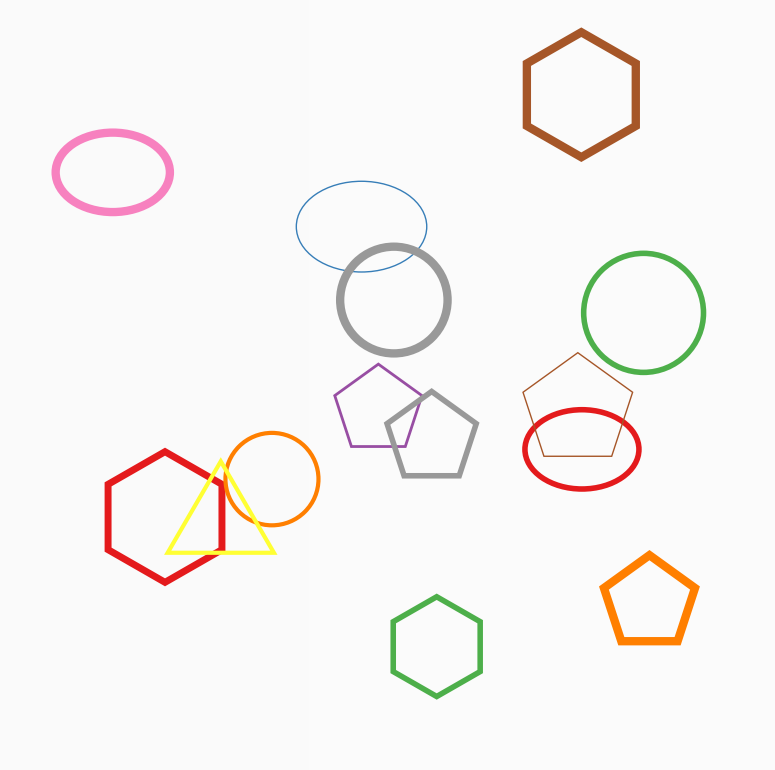[{"shape": "hexagon", "thickness": 2.5, "radius": 0.42, "center": [0.213, 0.329]}, {"shape": "oval", "thickness": 2, "radius": 0.37, "center": [0.751, 0.416]}, {"shape": "oval", "thickness": 0.5, "radius": 0.42, "center": [0.466, 0.706]}, {"shape": "circle", "thickness": 2, "radius": 0.39, "center": [0.83, 0.594]}, {"shape": "hexagon", "thickness": 2, "radius": 0.32, "center": [0.563, 0.16]}, {"shape": "pentagon", "thickness": 1, "radius": 0.3, "center": [0.488, 0.468]}, {"shape": "circle", "thickness": 1.5, "radius": 0.3, "center": [0.351, 0.378]}, {"shape": "pentagon", "thickness": 3, "radius": 0.31, "center": [0.838, 0.217]}, {"shape": "triangle", "thickness": 1.5, "radius": 0.4, "center": [0.285, 0.322]}, {"shape": "pentagon", "thickness": 0.5, "radius": 0.37, "center": [0.746, 0.468]}, {"shape": "hexagon", "thickness": 3, "radius": 0.41, "center": [0.75, 0.877]}, {"shape": "oval", "thickness": 3, "radius": 0.37, "center": [0.146, 0.776]}, {"shape": "circle", "thickness": 3, "radius": 0.35, "center": [0.508, 0.61]}, {"shape": "pentagon", "thickness": 2, "radius": 0.3, "center": [0.557, 0.431]}]